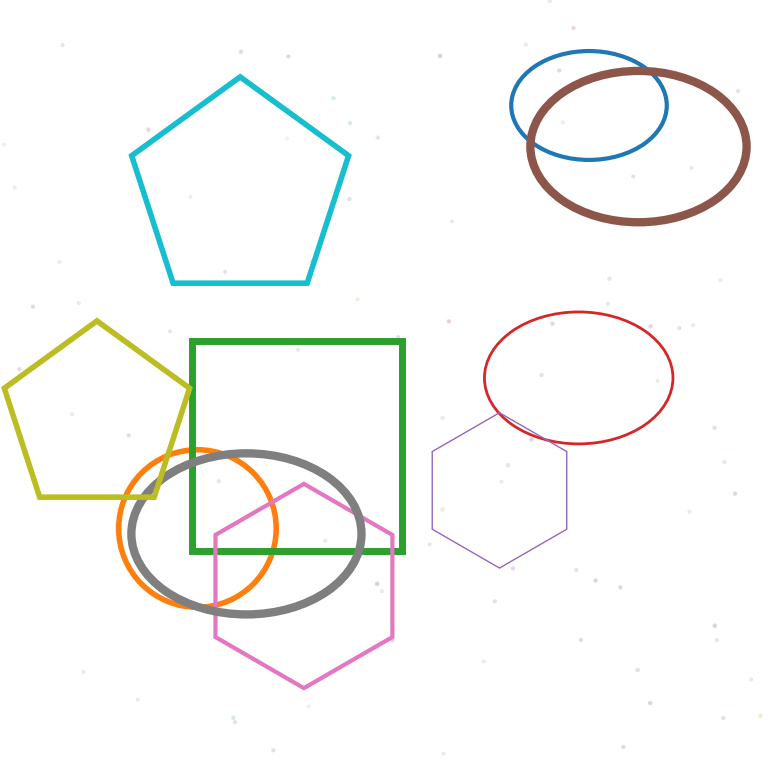[{"shape": "oval", "thickness": 1.5, "radius": 0.51, "center": [0.765, 0.863]}, {"shape": "circle", "thickness": 2, "radius": 0.51, "center": [0.256, 0.314]}, {"shape": "square", "thickness": 2.5, "radius": 0.68, "center": [0.386, 0.421]}, {"shape": "oval", "thickness": 1, "radius": 0.61, "center": [0.752, 0.509]}, {"shape": "hexagon", "thickness": 0.5, "radius": 0.5, "center": [0.649, 0.363]}, {"shape": "oval", "thickness": 3, "radius": 0.7, "center": [0.829, 0.81]}, {"shape": "hexagon", "thickness": 1.5, "radius": 0.66, "center": [0.395, 0.239]}, {"shape": "oval", "thickness": 3, "radius": 0.75, "center": [0.32, 0.307]}, {"shape": "pentagon", "thickness": 2, "radius": 0.63, "center": [0.126, 0.457]}, {"shape": "pentagon", "thickness": 2, "radius": 0.74, "center": [0.312, 0.752]}]